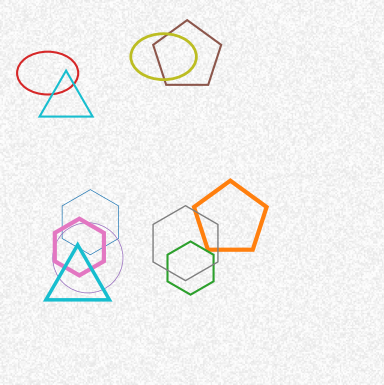[{"shape": "hexagon", "thickness": 0.5, "radius": 0.42, "center": [0.235, 0.423]}, {"shape": "pentagon", "thickness": 3, "radius": 0.5, "center": [0.598, 0.432]}, {"shape": "hexagon", "thickness": 1.5, "radius": 0.35, "center": [0.495, 0.304]}, {"shape": "oval", "thickness": 1.5, "radius": 0.4, "center": [0.124, 0.81]}, {"shape": "circle", "thickness": 0.5, "radius": 0.46, "center": [0.228, 0.33]}, {"shape": "pentagon", "thickness": 1.5, "radius": 0.46, "center": [0.486, 0.855]}, {"shape": "hexagon", "thickness": 3, "radius": 0.37, "center": [0.206, 0.358]}, {"shape": "hexagon", "thickness": 1, "radius": 0.49, "center": [0.482, 0.368]}, {"shape": "oval", "thickness": 2, "radius": 0.43, "center": [0.425, 0.853]}, {"shape": "triangle", "thickness": 2.5, "radius": 0.48, "center": [0.202, 0.269]}, {"shape": "triangle", "thickness": 1.5, "radius": 0.4, "center": [0.172, 0.737]}]